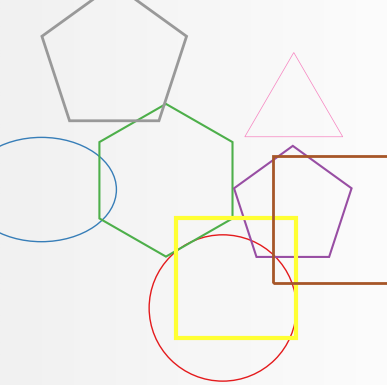[{"shape": "circle", "thickness": 1, "radius": 0.95, "center": [0.575, 0.2]}, {"shape": "oval", "thickness": 1, "radius": 0.97, "center": [0.107, 0.508]}, {"shape": "hexagon", "thickness": 1.5, "radius": 0.99, "center": [0.428, 0.532]}, {"shape": "pentagon", "thickness": 1.5, "radius": 0.8, "center": [0.756, 0.462]}, {"shape": "square", "thickness": 3, "radius": 0.78, "center": [0.609, 0.279]}, {"shape": "square", "thickness": 2, "radius": 0.83, "center": [0.87, 0.43]}, {"shape": "triangle", "thickness": 0.5, "radius": 0.73, "center": [0.758, 0.718]}, {"shape": "pentagon", "thickness": 2, "radius": 0.98, "center": [0.295, 0.845]}]